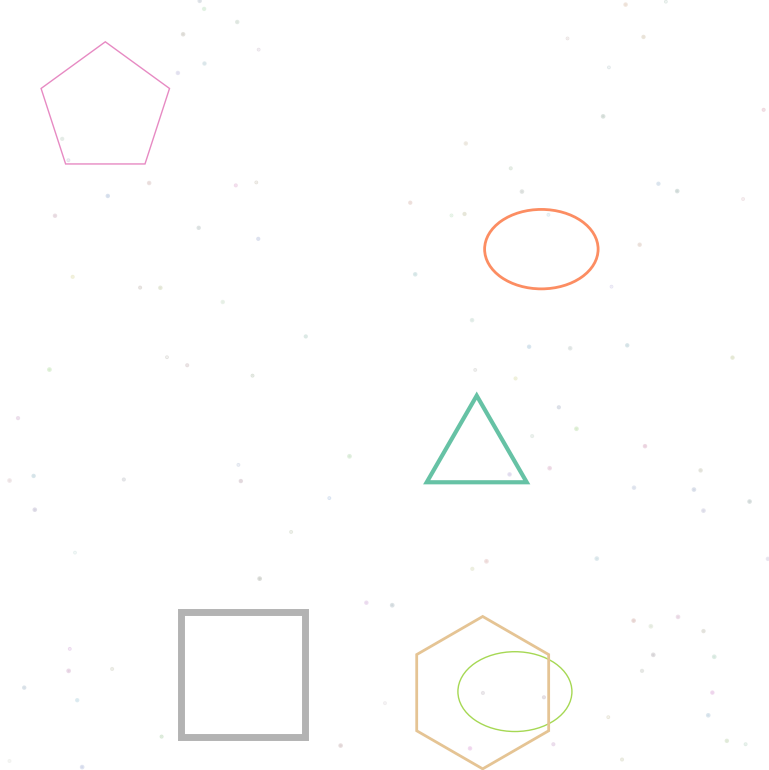[{"shape": "triangle", "thickness": 1.5, "radius": 0.37, "center": [0.619, 0.411]}, {"shape": "oval", "thickness": 1, "radius": 0.37, "center": [0.703, 0.676]}, {"shape": "pentagon", "thickness": 0.5, "radius": 0.44, "center": [0.137, 0.858]}, {"shape": "oval", "thickness": 0.5, "radius": 0.37, "center": [0.669, 0.102]}, {"shape": "hexagon", "thickness": 1, "radius": 0.49, "center": [0.627, 0.1]}, {"shape": "square", "thickness": 2.5, "radius": 0.4, "center": [0.315, 0.124]}]